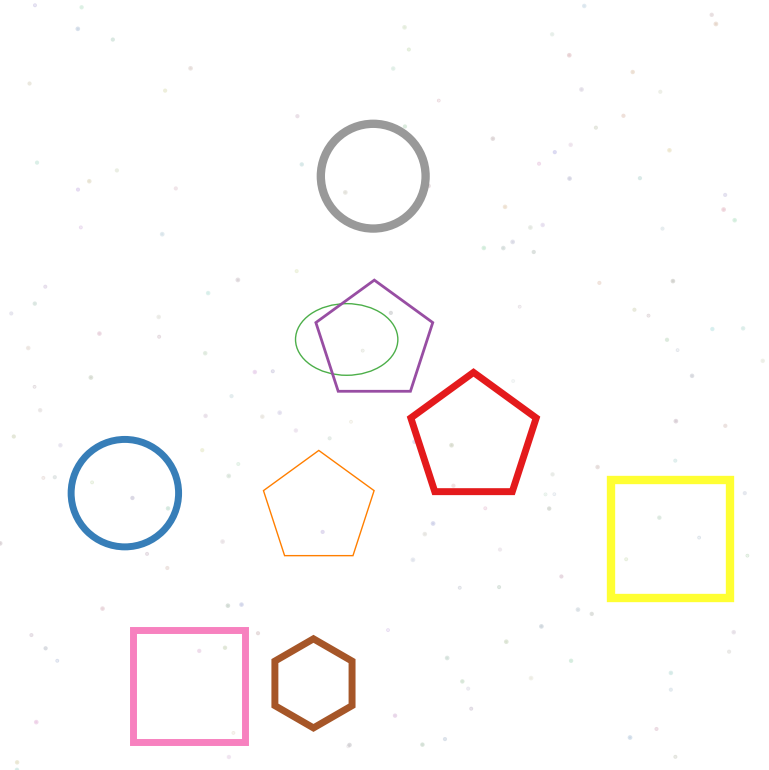[{"shape": "pentagon", "thickness": 2.5, "radius": 0.43, "center": [0.615, 0.431]}, {"shape": "circle", "thickness": 2.5, "radius": 0.35, "center": [0.162, 0.36]}, {"shape": "oval", "thickness": 0.5, "radius": 0.33, "center": [0.45, 0.559]}, {"shape": "pentagon", "thickness": 1, "radius": 0.4, "center": [0.486, 0.556]}, {"shape": "pentagon", "thickness": 0.5, "radius": 0.38, "center": [0.414, 0.339]}, {"shape": "square", "thickness": 3, "radius": 0.39, "center": [0.871, 0.3]}, {"shape": "hexagon", "thickness": 2.5, "radius": 0.29, "center": [0.407, 0.113]}, {"shape": "square", "thickness": 2.5, "radius": 0.36, "center": [0.245, 0.109]}, {"shape": "circle", "thickness": 3, "radius": 0.34, "center": [0.485, 0.771]}]